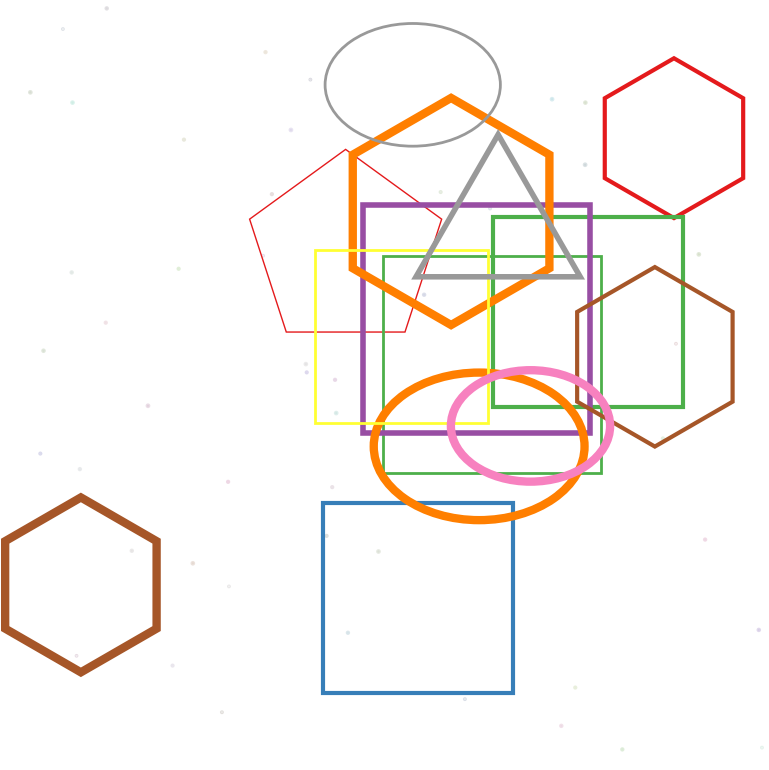[{"shape": "hexagon", "thickness": 1.5, "radius": 0.52, "center": [0.875, 0.821]}, {"shape": "pentagon", "thickness": 0.5, "radius": 0.66, "center": [0.449, 0.675]}, {"shape": "square", "thickness": 1.5, "radius": 0.62, "center": [0.543, 0.224]}, {"shape": "square", "thickness": 1.5, "radius": 0.62, "center": [0.764, 0.595]}, {"shape": "square", "thickness": 1, "radius": 0.71, "center": [0.639, 0.527]}, {"shape": "square", "thickness": 2, "radius": 0.74, "center": [0.619, 0.586]}, {"shape": "oval", "thickness": 3, "radius": 0.68, "center": [0.622, 0.42]}, {"shape": "hexagon", "thickness": 3, "radius": 0.74, "center": [0.586, 0.725]}, {"shape": "square", "thickness": 1, "radius": 0.56, "center": [0.521, 0.563]}, {"shape": "hexagon", "thickness": 3, "radius": 0.57, "center": [0.105, 0.24]}, {"shape": "hexagon", "thickness": 1.5, "radius": 0.58, "center": [0.85, 0.537]}, {"shape": "oval", "thickness": 3, "radius": 0.52, "center": [0.689, 0.447]}, {"shape": "triangle", "thickness": 2, "radius": 0.62, "center": [0.647, 0.702]}, {"shape": "oval", "thickness": 1, "radius": 0.57, "center": [0.536, 0.89]}]